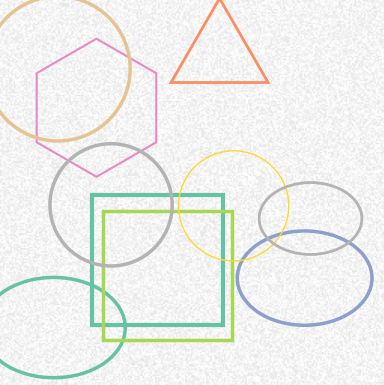[{"shape": "square", "thickness": 3, "radius": 0.85, "center": [0.408, 0.325]}, {"shape": "oval", "thickness": 2.5, "radius": 0.93, "center": [0.139, 0.149]}, {"shape": "triangle", "thickness": 2, "radius": 0.73, "center": [0.57, 0.858]}, {"shape": "oval", "thickness": 2.5, "radius": 0.87, "center": [0.791, 0.278]}, {"shape": "hexagon", "thickness": 1.5, "radius": 0.9, "center": [0.251, 0.72]}, {"shape": "square", "thickness": 2.5, "radius": 0.84, "center": [0.435, 0.285]}, {"shape": "circle", "thickness": 1, "radius": 0.72, "center": [0.607, 0.465]}, {"shape": "circle", "thickness": 2.5, "radius": 0.94, "center": [0.15, 0.822]}, {"shape": "circle", "thickness": 2.5, "radius": 0.79, "center": [0.288, 0.468]}, {"shape": "oval", "thickness": 2, "radius": 0.67, "center": [0.807, 0.432]}]